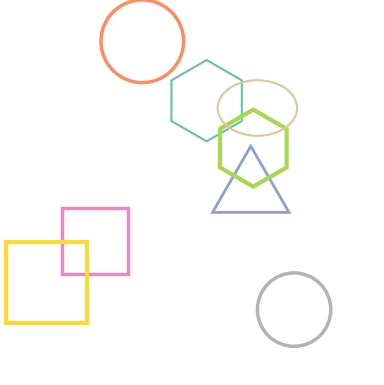[{"shape": "hexagon", "thickness": 1.5, "radius": 0.53, "center": [0.537, 0.738]}, {"shape": "circle", "thickness": 2.5, "radius": 0.54, "center": [0.37, 0.893]}, {"shape": "triangle", "thickness": 2, "radius": 0.57, "center": [0.651, 0.506]}, {"shape": "square", "thickness": 2.5, "radius": 0.43, "center": [0.246, 0.375]}, {"shape": "hexagon", "thickness": 3, "radius": 0.5, "center": [0.658, 0.615]}, {"shape": "square", "thickness": 3, "radius": 0.52, "center": [0.12, 0.265]}, {"shape": "oval", "thickness": 1.5, "radius": 0.52, "center": [0.669, 0.719]}, {"shape": "circle", "thickness": 2.5, "radius": 0.48, "center": [0.764, 0.196]}]